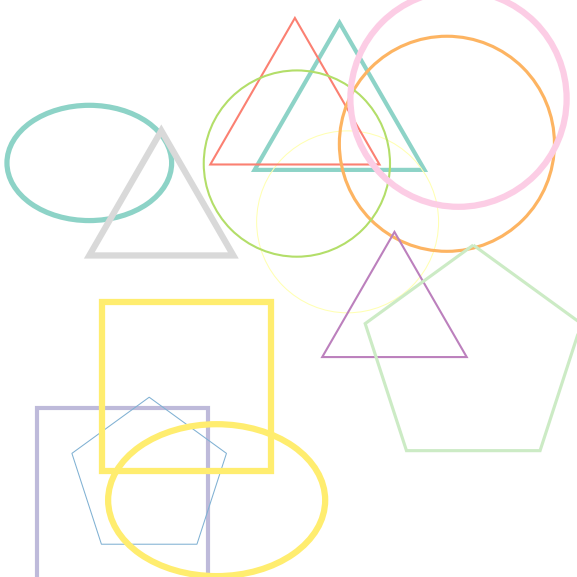[{"shape": "triangle", "thickness": 2, "radius": 0.85, "center": [0.588, 0.79]}, {"shape": "oval", "thickness": 2.5, "radius": 0.71, "center": [0.155, 0.717]}, {"shape": "circle", "thickness": 0.5, "radius": 0.79, "center": [0.602, 0.615]}, {"shape": "square", "thickness": 2, "radius": 0.74, "center": [0.212, 0.146]}, {"shape": "triangle", "thickness": 1, "radius": 0.85, "center": [0.511, 0.799]}, {"shape": "pentagon", "thickness": 0.5, "radius": 0.7, "center": [0.258, 0.171]}, {"shape": "circle", "thickness": 1.5, "radius": 0.93, "center": [0.774, 0.75]}, {"shape": "circle", "thickness": 1, "radius": 0.81, "center": [0.514, 0.716]}, {"shape": "circle", "thickness": 3, "radius": 0.94, "center": [0.794, 0.828]}, {"shape": "triangle", "thickness": 3, "radius": 0.72, "center": [0.279, 0.629]}, {"shape": "triangle", "thickness": 1, "radius": 0.72, "center": [0.683, 0.453]}, {"shape": "pentagon", "thickness": 1.5, "radius": 0.98, "center": [0.82, 0.378]}, {"shape": "square", "thickness": 3, "radius": 0.73, "center": [0.323, 0.329]}, {"shape": "oval", "thickness": 3, "radius": 0.94, "center": [0.375, 0.133]}]